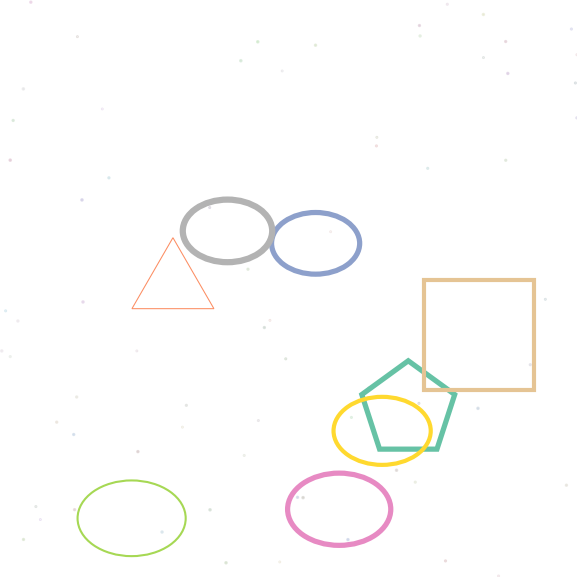[{"shape": "pentagon", "thickness": 2.5, "radius": 0.42, "center": [0.707, 0.29]}, {"shape": "triangle", "thickness": 0.5, "radius": 0.41, "center": [0.299, 0.506]}, {"shape": "oval", "thickness": 2.5, "radius": 0.38, "center": [0.547, 0.578]}, {"shape": "oval", "thickness": 2.5, "radius": 0.45, "center": [0.587, 0.117]}, {"shape": "oval", "thickness": 1, "radius": 0.47, "center": [0.228, 0.102]}, {"shape": "oval", "thickness": 2, "radius": 0.42, "center": [0.662, 0.253]}, {"shape": "square", "thickness": 2, "radius": 0.47, "center": [0.829, 0.419]}, {"shape": "oval", "thickness": 3, "radius": 0.39, "center": [0.394, 0.599]}]